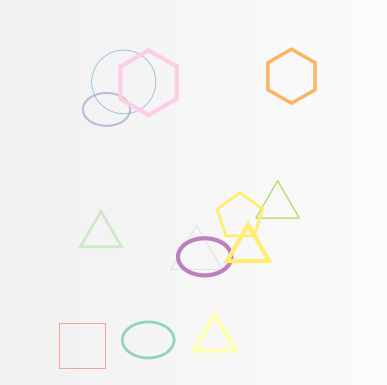[{"shape": "oval", "thickness": 2, "radius": 0.33, "center": [0.382, 0.117]}, {"shape": "triangle", "thickness": 3, "radius": 0.31, "center": [0.554, 0.121]}, {"shape": "oval", "thickness": 1.5, "radius": 0.3, "center": [0.275, 0.716]}, {"shape": "square", "thickness": 0.5, "radius": 0.29, "center": [0.212, 0.103]}, {"shape": "circle", "thickness": 0.5, "radius": 0.41, "center": [0.319, 0.787]}, {"shape": "hexagon", "thickness": 2.5, "radius": 0.35, "center": [0.752, 0.802]}, {"shape": "triangle", "thickness": 1, "radius": 0.32, "center": [0.716, 0.466]}, {"shape": "hexagon", "thickness": 3, "radius": 0.42, "center": [0.383, 0.785]}, {"shape": "triangle", "thickness": 0.5, "radius": 0.38, "center": [0.507, 0.338]}, {"shape": "oval", "thickness": 3, "radius": 0.34, "center": [0.528, 0.333]}, {"shape": "triangle", "thickness": 2, "radius": 0.31, "center": [0.261, 0.39]}, {"shape": "pentagon", "thickness": 2, "radius": 0.31, "center": [0.619, 0.437]}, {"shape": "triangle", "thickness": 3, "radius": 0.31, "center": [0.64, 0.353]}]